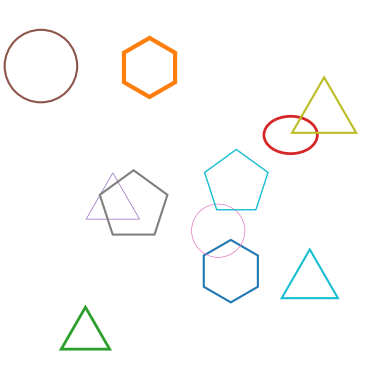[{"shape": "hexagon", "thickness": 1.5, "radius": 0.41, "center": [0.6, 0.296]}, {"shape": "hexagon", "thickness": 3, "radius": 0.38, "center": [0.388, 0.825]}, {"shape": "triangle", "thickness": 2, "radius": 0.36, "center": [0.222, 0.129]}, {"shape": "oval", "thickness": 2, "radius": 0.35, "center": [0.755, 0.649]}, {"shape": "triangle", "thickness": 0.5, "radius": 0.4, "center": [0.293, 0.471]}, {"shape": "circle", "thickness": 1.5, "radius": 0.47, "center": [0.106, 0.828]}, {"shape": "circle", "thickness": 0.5, "radius": 0.35, "center": [0.567, 0.401]}, {"shape": "pentagon", "thickness": 1.5, "radius": 0.46, "center": [0.347, 0.465]}, {"shape": "triangle", "thickness": 1.5, "radius": 0.48, "center": [0.842, 0.703]}, {"shape": "pentagon", "thickness": 1, "radius": 0.43, "center": [0.614, 0.525]}, {"shape": "triangle", "thickness": 1.5, "radius": 0.42, "center": [0.805, 0.268]}]